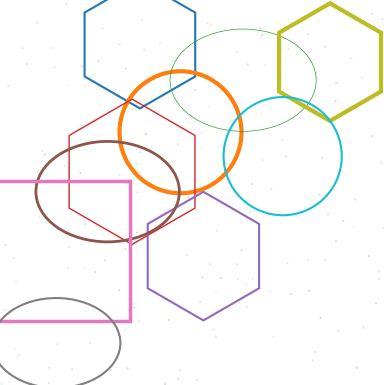[{"shape": "hexagon", "thickness": 1.5, "radius": 0.83, "center": [0.363, 0.884]}, {"shape": "circle", "thickness": 3, "radius": 0.79, "center": [0.469, 0.656]}, {"shape": "oval", "thickness": 0.5, "radius": 0.95, "center": [0.632, 0.792]}, {"shape": "hexagon", "thickness": 1, "radius": 0.94, "center": [0.343, 0.554]}, {"shape": "hexagon", "thickness": 1.5, "radius": 0.84, "center": [0.528, 0.335]}, {"shape": "oval", "thickness": 2, "radius": 0.93, "center": [0.28, 0.502]}, {"shape": "square", "thickness": 2.5, "radius": 0.91, "center": [0.155, 0.347]}, {"shape": "oval", "thickness": 1.5, "radius": 0.83, "center": [0.146, 0.109]}, {"shape": "hexagon", "thickness": 3, "radius": 0.76, "center": [0.857, 0.839]}, {"shape": "circle", "thickness": 1.5, "radius": 0.77, "center": [0.734, 0.594]}]